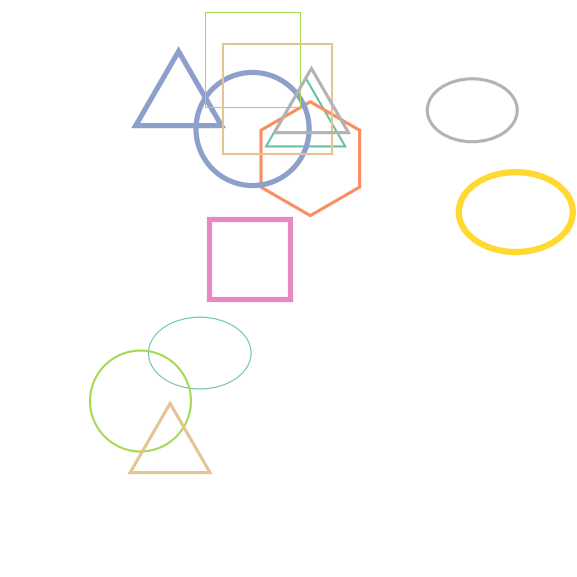[{"shape": "oval", "thickness": 0.5, "radius": 0.44, "center": [0.346, 0.388]}, {"shape": "triangle", "thickness": 1, "radius": 0.4, "center": [0.529, 0.785]}, {"shape": "hexagon", "thickness": 1.5, "radius": 0.49, "center": [0.537, 0.724]}, {"shape": "circle", "thickness": 2.5, "radius": 0.49, "center": [0.437, 0.776]}, {"shape": "triangle", "thickness": 2.5, "radius": 0.43, "center": [0.309, 0.825]}, {"shape": "square", "thickness": 2.5, "radius": 0.35, "center": [0.432, 0.551]}, {"shape": "square", "thickness": 0.5, "radius": 0.41, "center": [0.438, 0.896]}, {"shape": "circle", "thickness": 1, "radius": 0.44, "center": [0.243, 0.305]}, {"shape": "oval", "thickness": 3, "radius": 0.49, "center": [0.893, 0.632]}, {"shape": "triangle", "thickness": 1.5, "radius": 0.4, "center": [0.295, 0.221]}, {"shape": "square", "thickness": 1, "radius": 0.47, "center": [0.481, 0.827]}, {"shape": "triangle", "thickness": 1.5, "radius": 0.37, "center": [0.539, 0.807]}, {"shape": "oval", "thickness": 1.5, "radius": 0.39, "center": [0.818, 0.808]}]